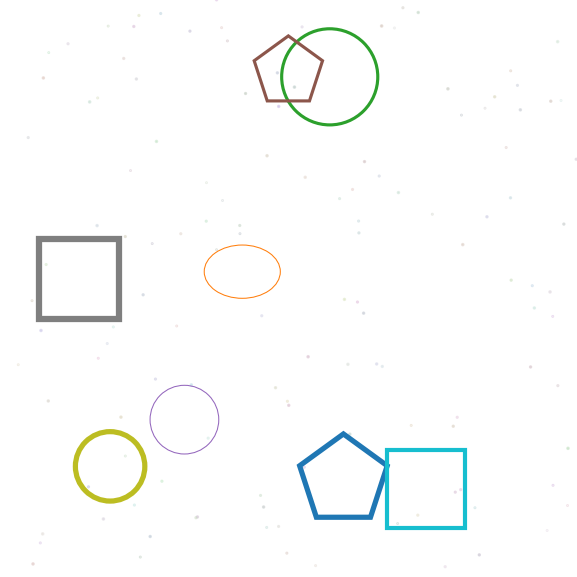[{"shape": "pentagon", "thickness": 2.5, "radius": 0.4, "center": [0.595, 0.168]}, {"shape": "oval", "thickness": 0.5, "radius": 0.33, "center": [0.42, 0.529]}, {"shape": "circle", "thickness": 1.5, "radius": 0.42, "center": [0.571, 0.866]}, {"shape": "circle", "thickness": 0.5, "radius": 0.3, "center": [0.319, 0.272]}, {"shape": "pentagon", "thickness": 1.5, "radius": 0.31, "center": [0.499, 0.875]}, {"shape": "square", "thickness": 3, "radius": 0.35, "center": [0.137, 0.516]}, {"shape": "circle", "thickness": 2.5, "radius": 0.3, "center": [0.191, 0.192]}, {"shape": "square", "thickness": 2, "radius": 0.33, "center": [0.738, 0.152]}]